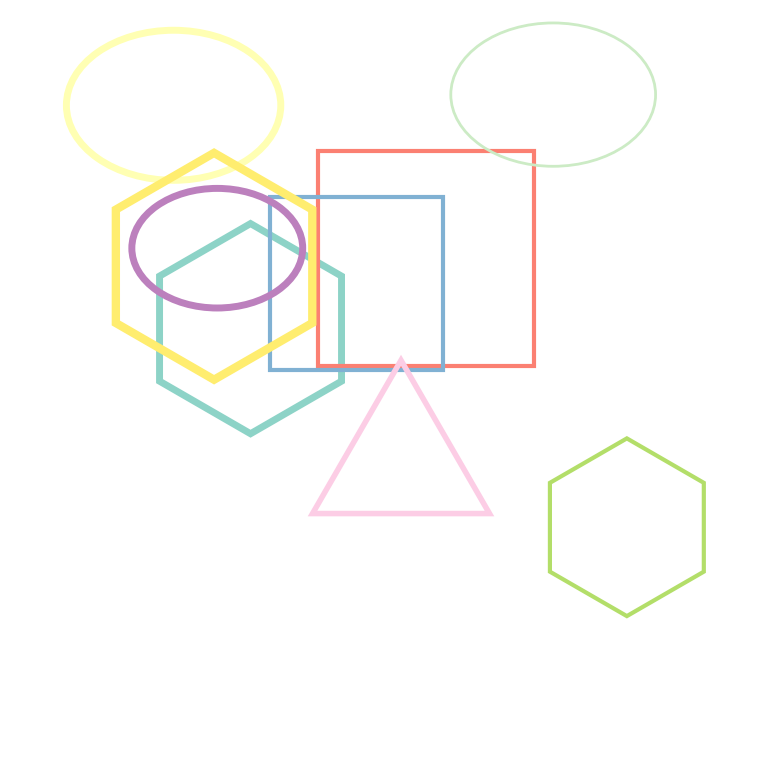[{"shape": "hexagon", "thickness": 2.5, "radius": 0.68, "center": [0.325, 0.573]}, {"shape": "oval", "thickness": 2.5, "radius": 0.7, "center": [0.225, 0.863]}, {"shape": "square", "thickness": 1.5, "radius": 0.7, "center": [0.553, 0.665]}, {"shape": "square", "thickness": 1.5, "radius": 0.56, "center": [0.463, 0.632]}, {"shape": "hexagon", "thickness": 1.5, "radius": 0.58, "center": [0.814, 0.315]}, {"shape": "triangle", "thickness": 2, "radius": 0.66, "center": [0.521, 0.399]}, {"shape": "oval", "thickness": 2.5, "radius": 0.55, "center": [0.282, 0.678]}, {"shape": "oval", "thickness": 1, "radius": 0.66, "center": [0.718, 0.877]}, {"shape": "hexagon", "thickness": 3, "radius": 0.74, "center": [0.278, 0.654]}]